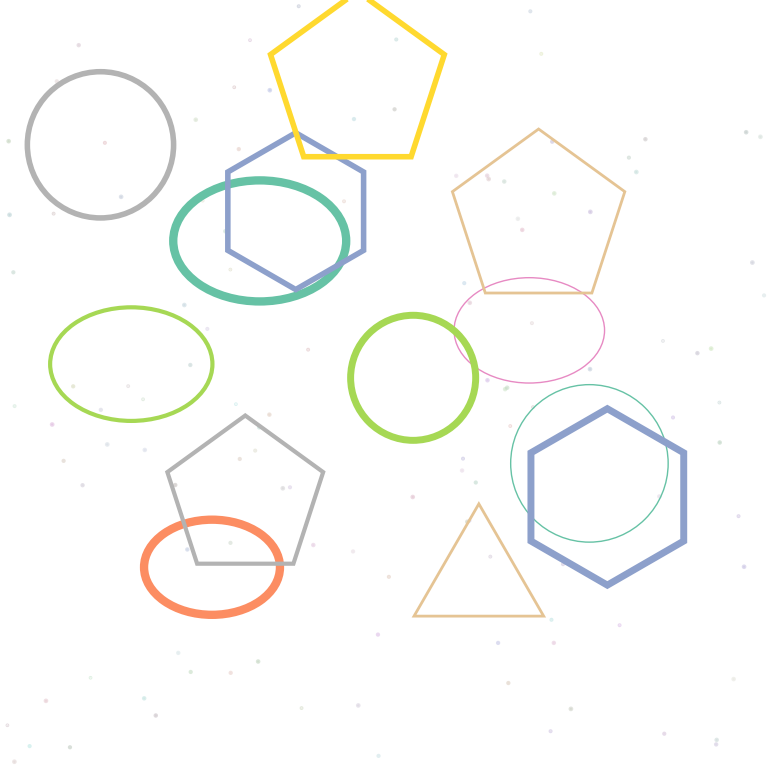[{"shape": "oval", "thickness": 3, "radius": 0.56, "center": [0.337, 0.687]}, {"shape": "circle", "thickness": 0.5, "radius": 0.51, "center": [0.765, 0.398]}, {"shape": "oval", "thickness": 3, "radius": 0.44, "center": [0.275, 0.263]}, {"shape": "hexagon", "thickness": 2.5, "radius": 0.57, "center": [0.789, 0.355]}, {"shape": "hexagon", "thickness": 2, "radius": 0.51, "center": [0.384, 0.726]}, {"shape": "oval", "thickness": 0.5, "radius": 0.49, "center": [0.687, 0.571]}, {"shape": "oval", "thickness": 1.5, "radius": 0.53, "center": [0.17, 0.527]}, {"shape": "circle", "thickness": 2.5, "radius": 0.41, "center": [0.537, 0.509]}, {"shape": "pentagon", "thickness": 2, "radius": 0.59, "center": [0.464, 0.892]}, {"shape": "pentagon", "thickness": 1, "radius": 0.59, "center": [0.699, 0.715]}, {"shape": "triangle", "thickness": 1, "radius": 0.49, "center": [0.622, 0.248]}, {"shape": "pentagon", "thickness": 1.5, "radius": 0.53, "center": [0.319, 0.354]}, {"shape": "circle", "thickness": 2, "radius": 0.47, "center": [0.13, 0.812]}]